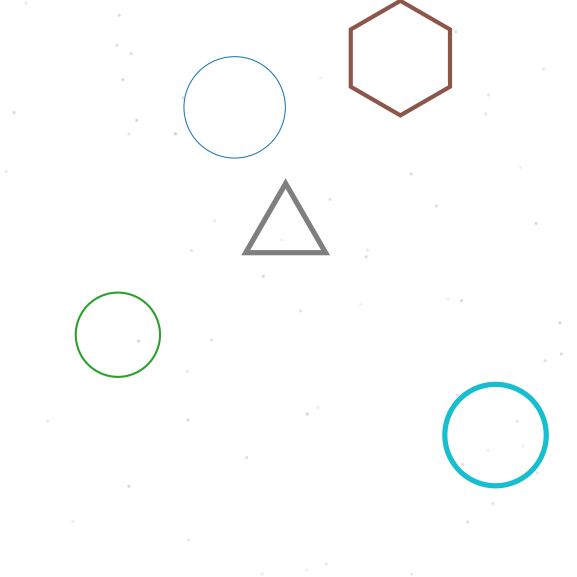[{"shape": "circle", "thickness": 0.5, "radius": 0.44, "center": [0.406, 0.813]}, {"shape": "circle", "thickness": 1, "radius": 0.36, "center": [0.204, 0.419]}, {"shape": "hexagon", "thickness": 2, "radius": 0.5, "center": [0.693, 0.899]}, {"shape": "triangle", "thickness": 2.5, "radius": 0.4, "center": [0.495, 0.602]}, {"shape": "circle", "thickness": 2.5, "radius": 0.44, "center": [0.858, 0.246]}]